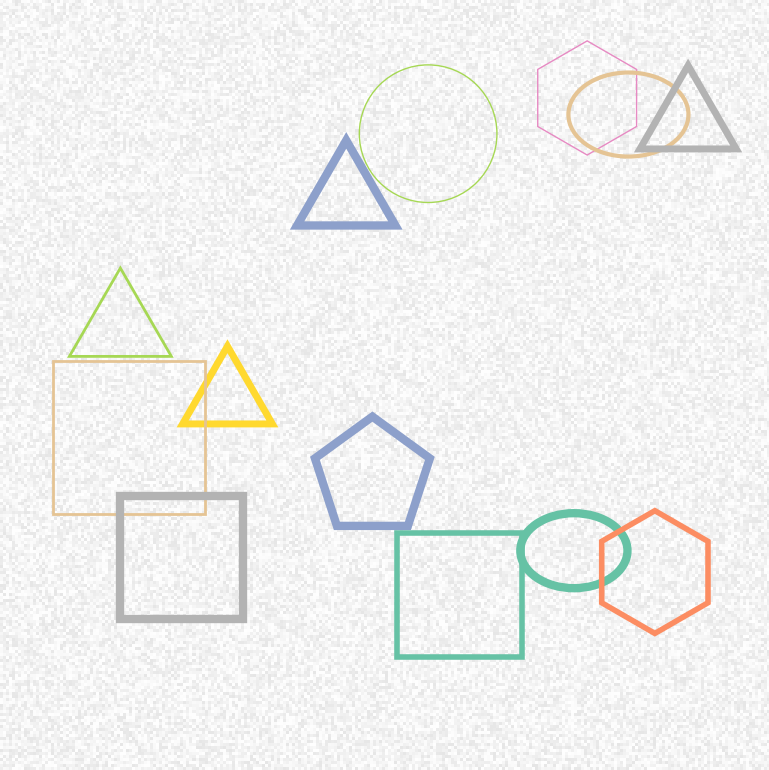[{"shape": "oval", "thickness": 3, "radius": 0.35, "center": [0.745, 0.285]}, {"shape": "square", "thickness": 2, "radius": 0.4, "center": [0.597, 0.228]}, {"shape": "hexagon", "thickness": 2, "radius": 0.4, "center": [0.85, 0.257]}, {"shape": "pentagon", "thickness": 3, "radius": 0.39, "center": [0.484, 0.38]}, {"shape": "triangle", "thickness": 3, "radius": 0.37, "center": [0.45, 0.744]}, {"shape": "hexagon", "thickness": 0.5, "radius": 0.37, "center": [0.763, 0.873]}, {"shape": "triangle", "thickness": 1, "radius": 0.38, "center": [0.156, 0.575]}, {"shape": "circle", "thickness": 0.5, "radius": 0.45, "center": [0.556, 0.826]}, {"shape": "triangle", "thickness": 2.5, "radius": 0.34, "center": [0.295, 0.483]}, {"shape": "oval", "thickness": 1.5, "radius": 0.39, "center": [0.816, 0.851]}, {"shape": "square", "thickness": 1, "radius": 0.49, "center": [0.167, 0.432]}, {"shape": "square", "thickness": 3, "radius": 0.4, "center": [0.236, 0.276]}, {"shape": "triangle", "thickness": 2.5, "radius": 0.36, "center": [0.894, 0.843]}]